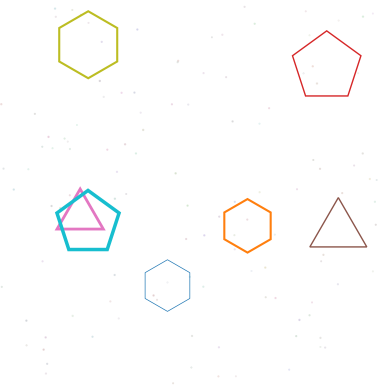[{"shape": "hexagon", "thickness": 0.5, "radius": 0.34, "center": [0.435, 0.258]}, {"shape": "hexagon", "thickness": 1.5, "radius": 0.35, "center": [0.643, 0.413]}, {"shape": "pentagon", "thickness": 1, "radius": 0.47, "center": [0.849, 0.826]}, {"shape": "triangle", "thickness": 1, "radius": 0.43, "center": [0.879, 0.401]}, {"shape": "triangle", "thickness": 2, "radius": 0.35, "center": [0.208, 0.44]}, {"shape": "hexagon", "thickness": 1.5, "radius": 0.43, "center": [0.229, 0.884]}, {"shape": "pentagon", "thickness": 2.5, "radius": 0.42, "center": [0.229, 0.42]}]